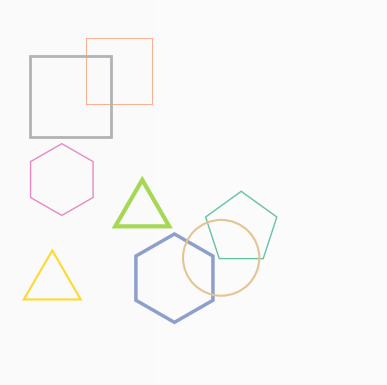[{"shape": "pentagon", "thickness": 1, "radius": 0.48, "center": [0.623, 0.406]}, {"shape": "square", "thickness": 0.5, "radius": 0.43, "center": [0.307, 0.817]}, {"shape": "hexagon", "thickness": 2.5, "radius": 0.57, "center": [0.45, 0.277]}, {"shape": "hexagon", "thickness": 1, "radius": 0.47, "center": [0.16, 0.534]}, {"shape": "triangle", "thickness": 3, "radius": 0.4, "center": [0.367, 0.452]}, {"shape": "triangle", "thickness": 1.5, "radius": 0.42, "center": [0.135, 0.265]}, {"shape": "circle", "thickness": 1.5, "radius": 0.49, "center": [0.571, 0.33]}, {"shape": "square", "thickness": 2, "radius": 0.52, "center": [0.183, 0.749]}]